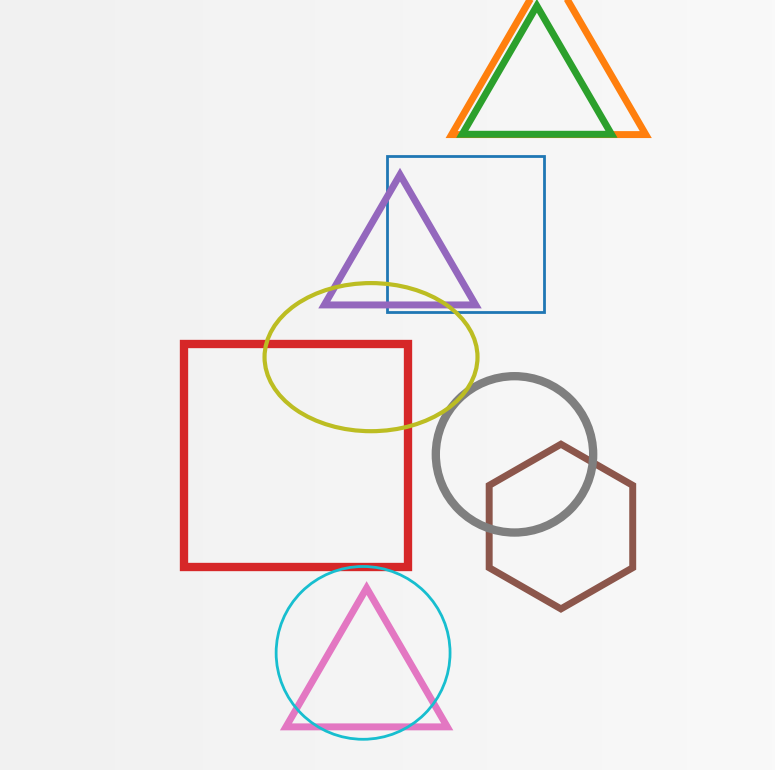[{"shape": "square", "thickness": 1, "radius": 0.51, "center": [0.601, 0.697]}, {"shape": "triangle", "thickness": 2.5, "radius": 0.72, "center": [0.708, 0.898]}, {"shape": "triangle", "thickness": 2.5, "radius": 0.56, "center": [0.693, 0.881]}, {"shape": "square", "thickness": 3, "radius": 0.72, "center": [0.382, 0.408]}, {"shape": "triangle", "thickness": 2.5, "radius": 0.56, "center": [0.516, 0.66]}, {"shape": "hexagon", "thickness": 2.5, "radius": 0.53, "center": [0.724, 0.316]}, {"shape": "triangle", "thickness": 2.5, "radius": 0.6, "center": [0.473, 0.116]}, {"shape": "circle", "thickness": 3, "radius": 0.51, "center": [0.664, 0.41]}, {"shape": "oval", "thickness": 1.5, "radius": 0.69, "center": [0.479, 0.536]}, {"shape": "circle", "thickness": 1, "radius": 0.56, "center": [0.469, 0.152]}]